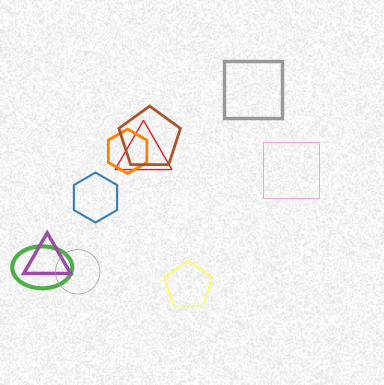[{"shape": "triangle", "thickness": 1, "radius": 0.43, "center": [0.373, 0.602]}, {"shape": "hexagon", "thickness": 1.5, "radius": 0.32, "center": [0.248, 0.487]}, {"shape": "oval", "thickness": 3, "radius": 0.39, "center": [0.11, 0.306]}, {"shape": "triangle", "thickness": 2.5, "radius": 0.35, "center": [0.123, 0.325]}, {"shape": "hexagon", "thickness": 2, "radius": 0.29, "center": [0.331, 0.607]}, {"shape": "pentagon", "thickness": 1, "radius": 0.33, "center": [0.489, 0.259]}, {"shape": "pentagon", "thickness": 2, "radius": 0.42, "center": [0.389, 0.64]}, {"shape": "square", "thickness": 0.5, "radius": 0.36, "center": [0.756, 0.558]}, {"shape": "circle", "thickness": 0.5, "radius": 0.29, "center": [0.202, 0.294]}, {"shape": "square", "thickness": 2.5, "radius": 0.37, "center": [0.657, 0.768]}]